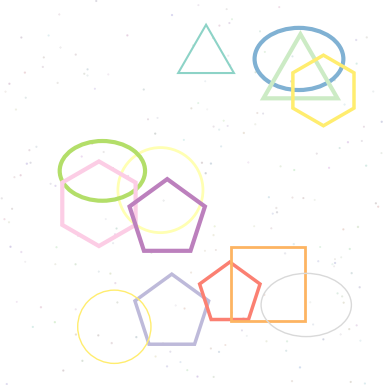[{"shape": "triangle", "thickness": 1.5, "radius": 0.42, "center": [0.535, 0.852]}, {"shape": "circle", "thickness": 2, "radius": 0.55, "center": [0.417, 0.506]}, {"shape": "pentagon", "thickness": 2.5, "radius": 0.5, "center": [0.446, 0.187]}, {"shape": "pentagon", "thickness": 2.5, "radius": 0.41, "center": [0.597, 0.237]}, {"shape": "oval", "thickness": 3, "radius": 0.58, "center": [0.777, 0.847]}, {"shape": "square", "thickness": 2, "radius": 0.48, "center": [0.696, 0.262]}, {"shape": "oval", "thickness": 3, "radius": 0.55, "center": [0.266, 0.556]}, {"shape": "hexagon", "thickness": 3, "radius": 0.55, "center": [0.257, 0.471]}, {"shape": "oval", "thickness": 1, "radius": 0.59, "center": [0.795, 0.208]}, {"shape": "pentagon", "thickness": 3, "radius": 0.51, "center": [0.434, 0.432]}, {"shape": "triangle", "thickness": 3, "radius": 0.55, "center": [0.78, 0.8]}, {"shape": "hexagon", "thickness": 2.5, "radius": 0.46, "center": [0.84, 0.765]}, {"shape": "circle", "thickness": 1, "radius": 0.48, "center": [0.297, 0.151]}]